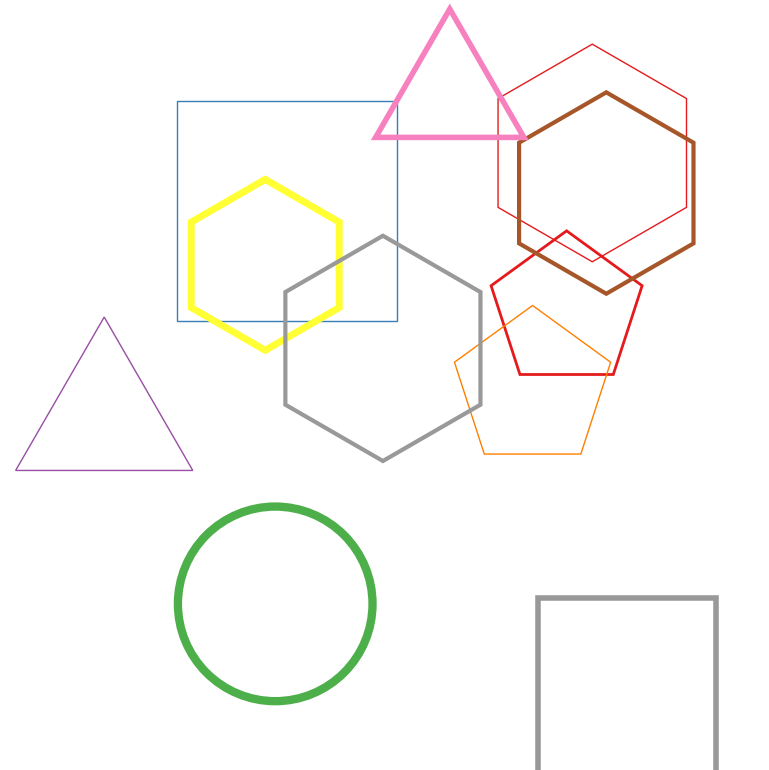[{"shape": "pentagon", "thickness": 1, "radius": 0.52, "center": [0.736, 0.597]}, {"shape": "hexagon", "thickness": 0.5, "radius": 0.71, "center": [0.769, 0.801]}, {"shape": "square", "thickness": 0.5, "radius": 0.72, "center": [0.373, 0.726]}, {"shape": "circle", "thickness": 3, "radius": 0.63, "center": [0.357, 0.216]}, {"shape": "triangle", "thickness": 0.5, "radius": 0.66, "center": [0.135, 0.455]}, {"shape": "pentagon", "thickness": 0.5, "radius": 0.53, "center": [0.692, 0.497]}, {"shape": "hexagon", "thickness": 2.5, "radius": 0.55, "center": [0.344, 0.656]}, {"shape": "hexagon", "thickness": 1.5, "radius": 0.65, "center": [0.787, 0.749]}, {"shape": "triangle", "thickness": 2, "radius": 0.56, "center": [0.584, 0.877]}, {"shape": "hexagon", "thickness": 1.5, "radius": 0.73, "center": [0.497, 0.548]}, {"shape": "square", "thickness": 2, "radius": 0.58, "center": [0.814, 0.108]}]